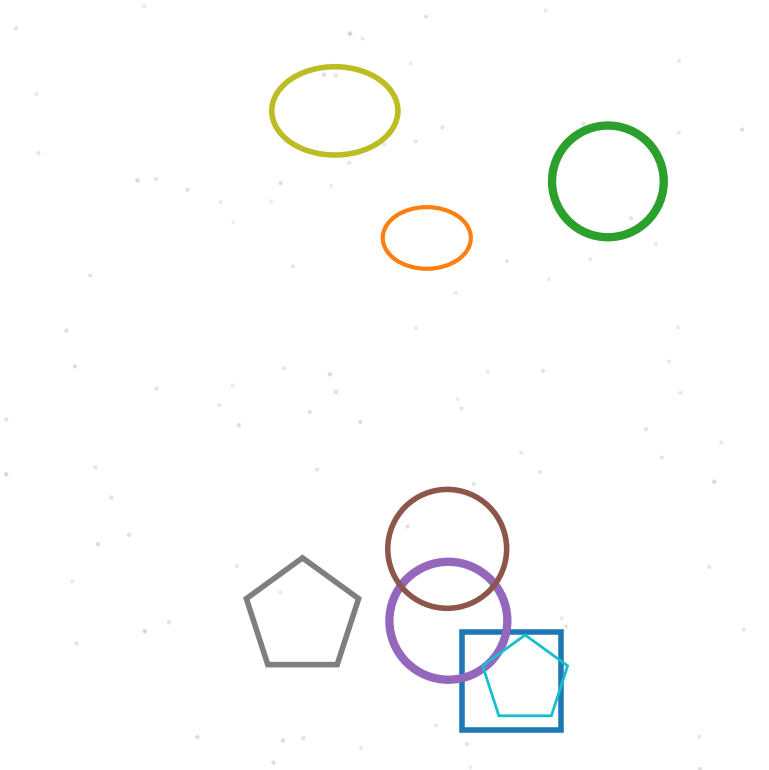[{"shape": "square", "thickness": 2, "radius": 0.32, "center": [0.664, 0.115]}, {"shape": "oval", "thickness": 1.5, "radius": 0.29, "center": [0.554, 0.691]}, {"shape": "circle", "thickness": 3, "radius": 0.36, "center": [0.789, 0.764]}, {"shape": "circle", "thickness": 3, "radius": 0.38, "center": [0.582, 0.194]}, {"shape": "circle", "thickness": 2, "radius": 0.39, "center": [0.581, 0.287]}, {"shape": "pentagon", "thickness": 2, "radius": 0.38, "center": [0.393, 0.199]}, {"shape": "oval", "thickness": 2, "radius": 0.41, "center": [0.435, 0.856]}, {"shape": "pentagon", "thickness": 1, "radius": 0.29, "center": [0.682, 0.117]}]